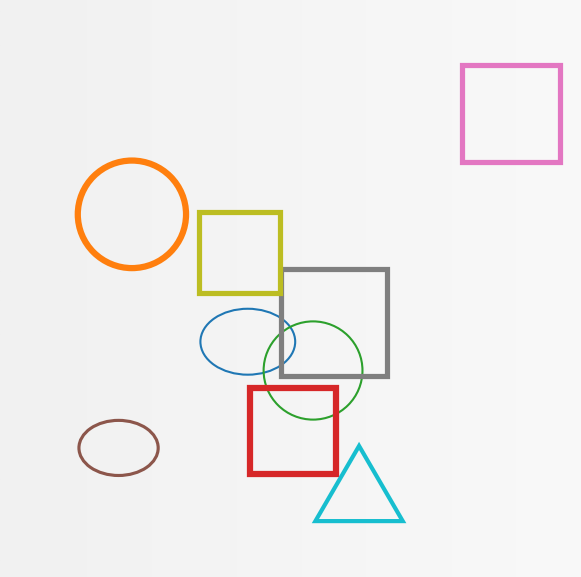[{"shape": "oval", "thickness": 1, "radius": 0.41, "center": [0.426, 0.407]}, {"shape": "circle", "thickness": 3, "radius": 0.47, "center": [0.227, 0.628]}, {"shape": "circle", "thickness": 1, "radius": 0.43, "center": [0.539, 0.358]}, {"shape": "square", "thickness": 3, "radius": 0.37, "center": [0.504, 0.252]}, {"shape": "oval", "thickness": 1.5, "radius": 0.34, "center": [0.204, 0.223]}, {"shape": "square", "thickness": 2.5, "radius": 0.42, "center": [0.879, 0.802]}, {"shape": "square", "thickness": 2.5, "radius": 0.46, "center": [0.575, 0.441]}, {"shape": "square", "thickness": 2.5, "radius": 0.35, "center": [0.412, 0.563]}, {"shape": "triangle", "thickness": 2, "radius": 0.43, "center": [0.618, 0.14]}]